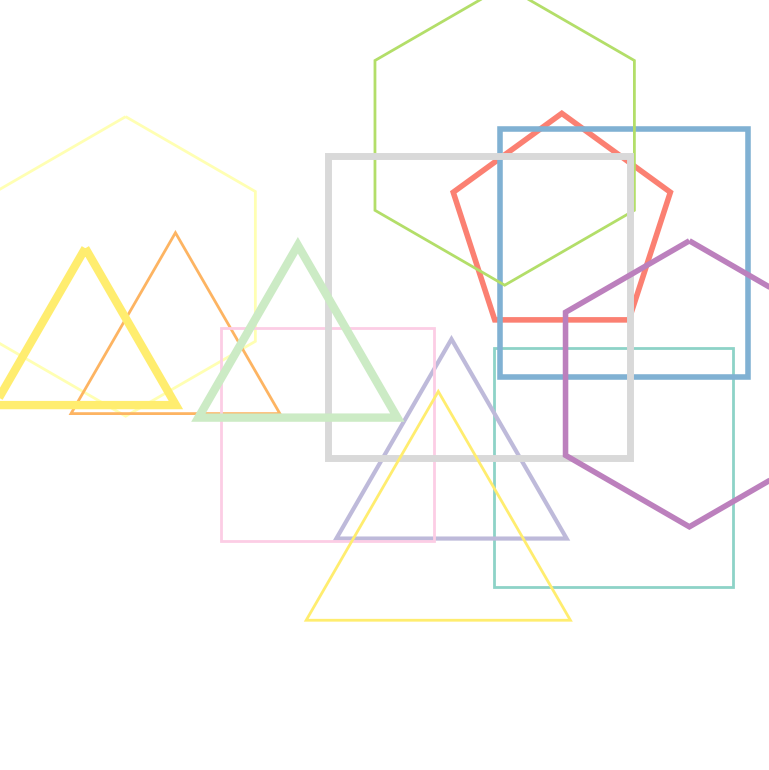[{"shape": "square", "thickness": 1, "radius": 0.77, "center": [0.797, 0.393]}, {"shape": "hexagon", "thickness": 1, "radius": 0.97, "center": [0.163, 0.654]}, {"shape": "triangle", "thickness": 1.5, "radius": 0.86, "center": [0.586, 0.387]}, {"shape": "pentagon", "thickness": 2, "radius": 0.74, "center": [0.73, 0.705]}, {"shape": "square", "thickness": 2, "radius": 0.8, "center": [0.81, 0.671]}, {"shape": "triangle", "thickness": 1, "radius": 0.78, "center": [0.228, 0.541]}, {"shape": "hexagon", "thickness": 1, "radius": 0.97, "center": [0.655, 0.824]}, {"shape": "square", "thickness": 1, "radius": 0.69, "center": [0.425, 0.435]}, {"shape": "square", "thickness": 2.5, "radius": 0.98, "center": [0.622, 0.601]}, {"shape": "hexagon", "thickness": 2, "radius": 0.93, "center": [0.895, 0.502]}, {"shape": "triangle", "thickness": 3, "radius": 0.75, "center": [0.387, 0.532]}, {"shape": "triangle", "thickness": 1, "radius": 0.99, "center": [0.569, 0.294]}, {"shape": "triangle", "thickness": 3, "radius": 0.68, "center": [0.111, 0.542]}]